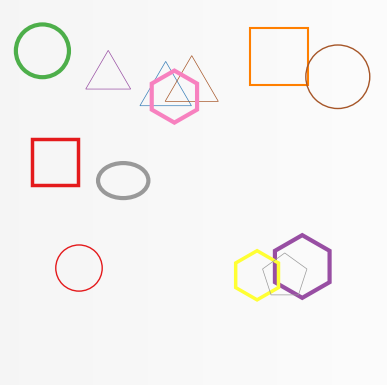[{"shape": "square", "thickness": 2.5, "radius": 0.3, "center": [0.141, 0.58]}, {"shape": "circle", "thickness": 1, "radius": 0.3, "center": [0.204, 0.304]}, {"shape": "triangle", "thickness": 0.5, "radius": 0.38, "center": [0.428, 0.764]}, {"shape": "circle", "thickness": 3, "radius": 0.34, "center": [0.109, 0.868]}, {"shape": "hexagon", "thickness": 3, "radius": 0.41, "center": [0.78, 0.308]}, {"shape": "triangle", "thickness": 0.5, "radius": 0.34, "center": [0.279, 0.802]}, {"shape": "square", "thickness": 1.5, "radius": 0.37, "center": [0.72, 0.853]}, {"shape": "hexagon", "thickness": 2.5, "radius": 0.32, "center": [0.663, 0.285]}, {"shape": "circle", "thickness": 1, "radius": 0.41, "center": [0.872, 0.801]}, {"shape": "triangle", "thickness": 0.5, "radius": 0.4, "center": [0.495, 0.776]}, {"shape": "hexagon", "thickness": 3, "radius": 0.34, "center": [0.45, 0.749]}, {"shape": "pentagon", "thickness": 0.5, "radius": 0.3, "center": [0.735, 0.283]}, {"shape": "oval", "thickness": 3, "radius": 0.32, "center": [0.318, 0.531]}]